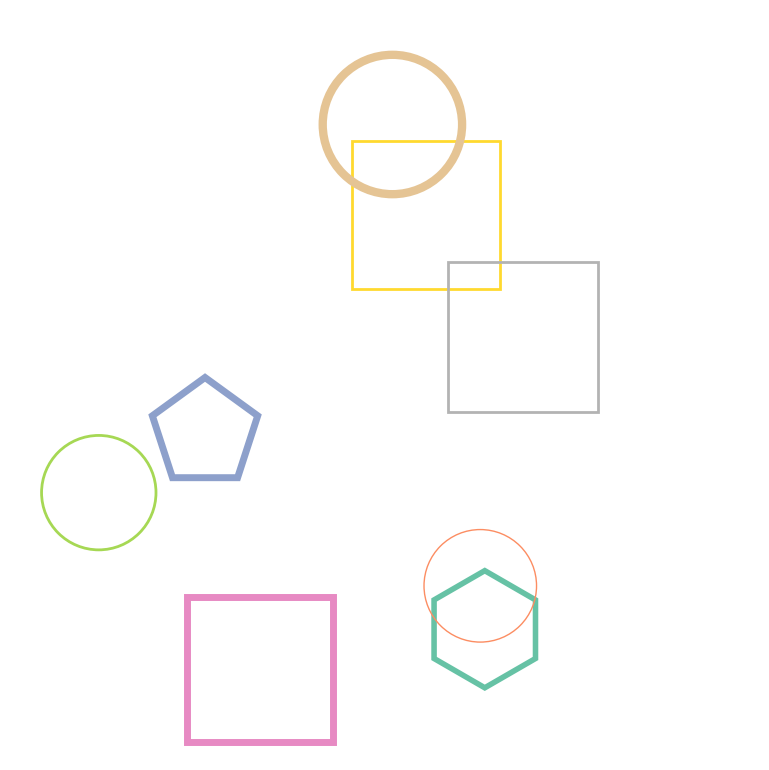[{"shape": "hexagon", "thickness": 2, "radius": 0.38, "center": [0.63, 0.183]}, {"shape": "circle", "thickness": 0.5, "radius": 0.37, "center": [0.624, 0.239]}, {"shape": "pentagon", "thickness": 2.5, "radius": 0.36, "center": [0.266, 0.438]}, {"shape": "square", "thickness": 2.5, "radius": 0.47, "center": [0.338, 0.131]}, {"shape": "circle", "thickness": 1, "radius": 0.37, "center": [0.128, 0.36]}, {"shape": "square", "thickness": 1, "radius": 0.48, "center": [0.553, 0.721]}, {"shape": "circle", "thickness": 3, "radius": 0.45, "center": [0.51, 0.838]}, {"shape": "square", "thickness": 1, "radius": 0.49, "center": [0.679, 0.562]}]